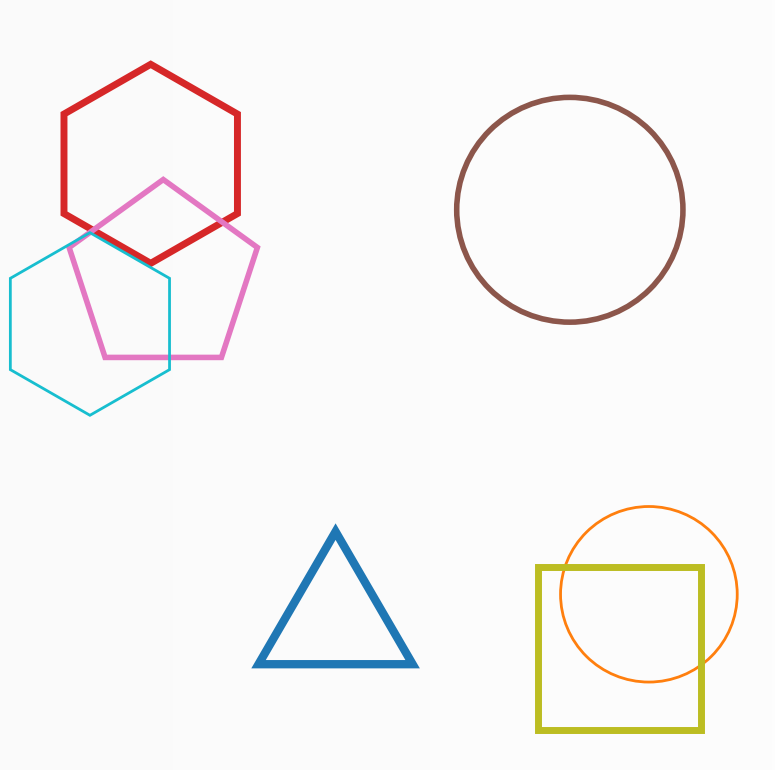[{"shape": "triangle", "thickness": 3, "radius": 0.57, "center": [0.433, 0.195]}, {"shape": "circle", "thickness": 1, "radius": 0.57, "center": [0.837, 0.228]}, {"shape": "hexagon", "thickness": 2.5, "radius": 0.65, "center": [0.194, 0.787]}, {"shape": "circle", "thickness": 2, "radius": 0.73, "center": [0.735, 0.728]}, {"shape": "pentagon", "thickness": 2, "radius": 0.64, "center": [0.211, 0.639]}, {"shape": "square", "thickness": 2.5, "radius": 0.53, "center": [0.799, 0.158]}, {"shape": "hexagon", "thickness": 1, "radius": 0.59, "center": [0.116, 0.579]}]